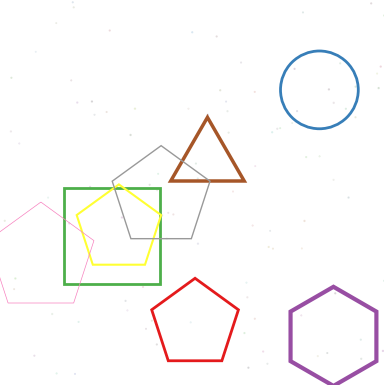[{"shape": "pentagon", "thickness": 2, "radius": 0.59, "center": [0.507, 0.159]}, {"shape": "circle", "thickness": 2, "radius": 0.51, "center": [0.83, 0.767]}, {"shape": "square", "thickness": 2, "radius": 0.62, "center": [0.291, 0.388]}, {"shape": "hexagon", "thickness": 3, "radius": 0.64, "center": [0.866, 0.126]}, {"shape": "pentagon", "thickness": 1.5, "radius": 0.58, "center": [0.309, 0.406]}, {"shape": "triangle", "thickness": 2.5, "radius": 0.55, "center": [0.539, 0.585]}, {"shape": "pentagon", "thickness": 0.5, "radius": 0.72, "center": [0.106, 0.33]}, {"shape": "pentagon", "thickness": 1, "radius": 0.67, "center": [0.418, 0.488]}]